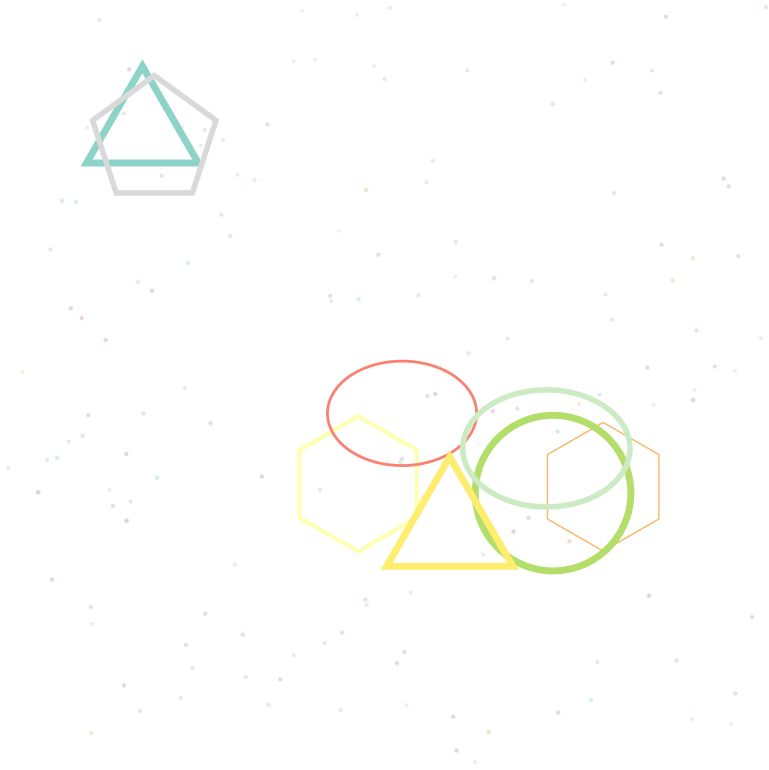[{"shape": "triangle", "thickness": 2.5, "radius": 0.42, "center": [0.185, 0.83]}, {"shape": "hexagon", "thickness": 1.5, "radius": 0.44, "center": [0.465, 0.372]}, {"shape": "oval", "thickness": 1, "radius": 0.48, "center": [0.522, 0.463]}, {"shape": "hexagon", "thickness": 0.5, "radius": 0.42, "center": [0.783, 0.368]}, {"shape": "circle", "thickness": 2.5, "radius": 0.51, "center": [0.718, 0.36]}, {"shape": "pentagon", "thickness": 2, "radius": 0.42, "center": [0.2, 0.818]}, {"shape": "oval", "thickness": 2, "radius": 0.54, "center": [0.71, 0.418]}, {"shape": "triangle", "thickness": 2.5, "radius": 0.47, "center": [0.584, 0.312]}]